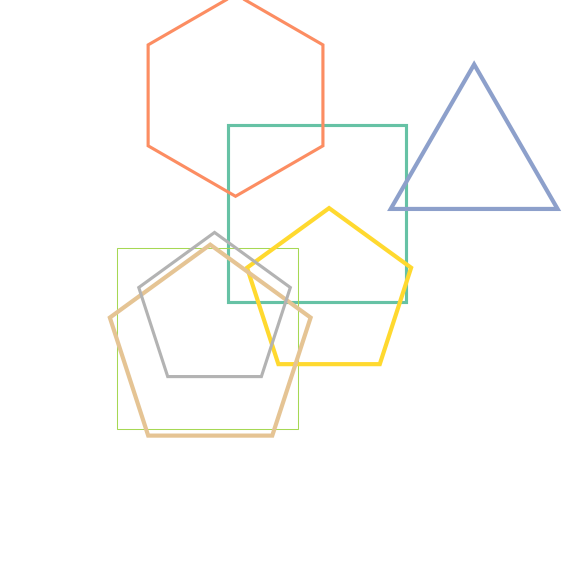[{"shape": "square", "thickness": 1.5, "radius": 0.77, "center": [0.549, 0.63]}, {"shape": "hexagon", "thickness": 1.5, "radius": 0.87, "center": [0.408, 0.834]}, {"shape": "triangle", "thickness": 2, "radius": 0.83, "center": [0.821, 0.721]}, {"shape": "square", "thickness": 0.5, "radius": 0.78, "center": [0.359, 0.413]}, {"shape": "pentagon", "thickness": 2, "radius": 0.75, "center": [0.57, 0.489]}, {"shape": "pentagon", "thickness": 2, "radius": 0.91, "center": [0.364, 0.393]}, {"shape": "pentagon", "thickness": 1.5, "radius": 0.69, "center": [0.372, 0.459]}]